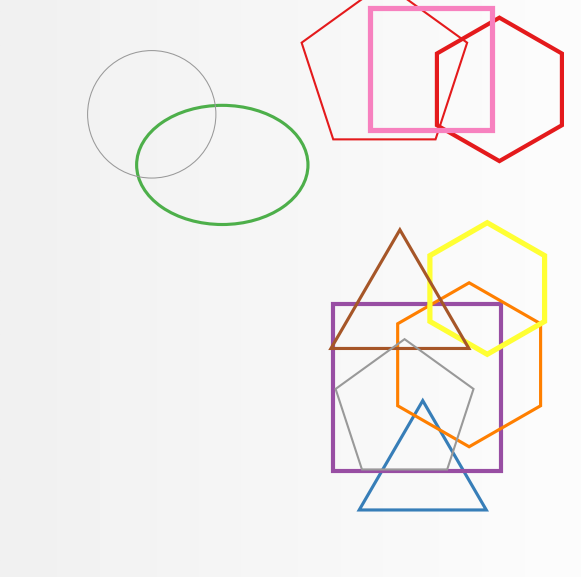[{"shape": "pentagon", "thickness": 1, "radius": 0.75, "center": [0.661, 0.879]}, {"shape": "hexagon", "thickness": 2, "radius": 0.62, "center": [0.859, 0.844]}, {"shape": "triangle", "thickness": 1.5, "radius": 0.63, "center": [0.727, 0.179]}, {"shape": "oval", "thickness": 1.5, "radius": 0.74, "center": [0.382, 0.714]}, {"shape": "square", "thickness": 2, "radius": 0.72, "center": [0.718, 0.328]}, {"shape": "hexagon", "thickness": 1.5, "radius": 0.71, "center": [0.807, 0.368]}, {"shape": "hexagon", "thickness": 2.5, "radius": 0.57, "center": [0.838, 0.5]}, {"shape": "triangle", "thickness": 1.5, "radius": 0.68, "center": [0.688, 0.464]}, {"shape": "square", "thickness": 2.5, "radius": 0.53, "center": [0.742, 0.879]}, {"shape": "circle", "thickness": 0.5, "radius": 0.55, "center": [0.261, 0.801]}, {"shape": "pentagon", "thickness": 1, "radius": 0.62, "center": [0.696, 0.287]}]